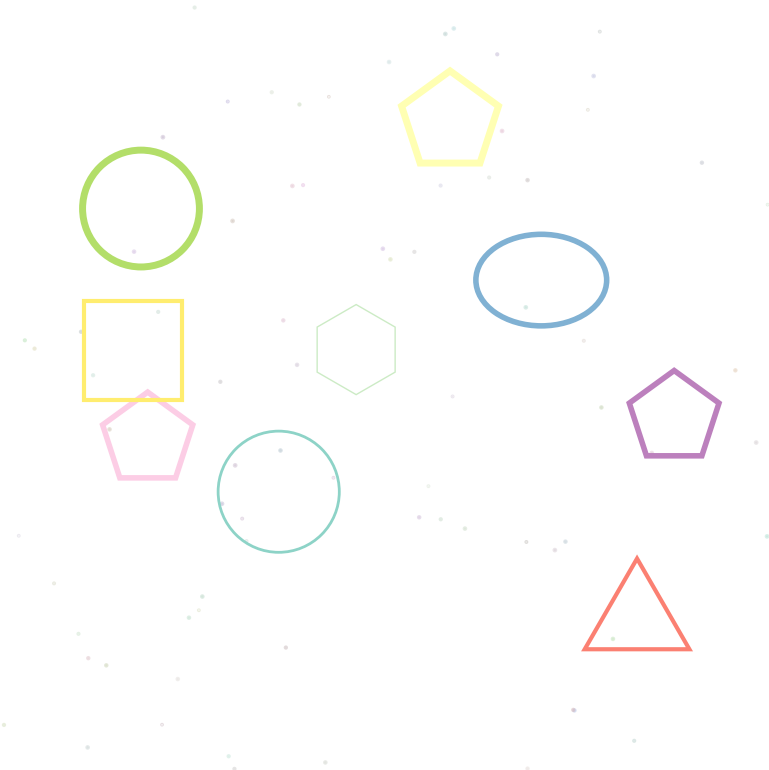[{"shape": "circle", "thickness": 1, "radius": 0.39, "center": [0.362, 0.361]}, {"shape": "pentagon", "thickness": 2.5, "radius": 0.33, "center": [0.584, 0.842]}, {"shape": "triangle", "thickness": 1.5, "radius": 0.39, "center": [0.827, 0.196]}, {"shape": "oval", "thickness": 2, "radius": 0.42, "center": [0.703, 0.636]}, {"shape": "circle", "thickness": 2.5, "radius": 0.38, "center": [0.183, 0.729]}, {"shape": "pentagon", "thickness": 2, "radius": 0.31, "center": [0.192, 0.429]}, {"shape": "pentagon", "thickness": 2, "radius": 0.31, "center": [0.876, 0.458]}, {"shape": "hexagon", "thickness": 0.5, "radius": 0.29, "center": [0.463, 0.546]}, {"shape": "square", "thickness": 1.5, "radius": 0.32, "center": [0.173, 0.545]}]